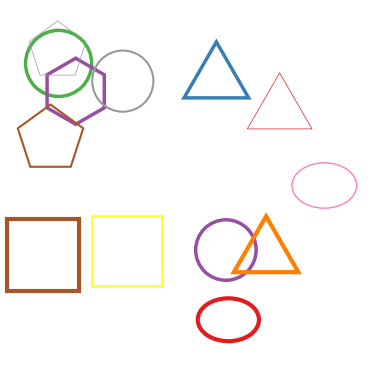[{"shape": "triangle", "thickness": 0.5, "radius": 0.48, "center": [0.726, 0.714]}, {"shape": "oval", "thickness": 3, "radius": 0.4, "center": [0.593, 0.169]}, {"shape": "triangle", "thickness": 2.5, "radius": 0.48, "center": [0.562, 0.794]}, {"shape": "circle", "thickness": 2.5, "radius": 0.43, "center": [0.152, 0.835]}, {"shape": "circle", "thickness": 2.5, "radius": 0.39, "center": [0.587, 0.351]}, {"shape": "hexagon", "thickness": 2.5, "radius": 0.43, "center": [0.197, 0.763]}, {"shape": "triangle", "thickness": 3, "radius": 0.48, "center": [0.691, 0.341]}, {"shape": "square", "thickness": 2, "radius": 0.46, "center": [0.329, 0.349]}, {"shape": "square", "thickness": 3, "radius": 0.47, "center": [0.112, 0.337]}, {"shape": "pentagon", "thickness": 1.5, "radius": 0.45, "center": [0.131, 0.639]}, {"shape": "oval", "thickness": 1, "radius": 0.42, "center": [0.842, 0.518]}, {"shape": "pentagon", "thickness": 0.5, "radius": 0.39, "center": [0.15, 0.868]}, {"shape": "circle", "thickness": 1.5, "radius": 0.4, "center": [0.319, 0.789]}]